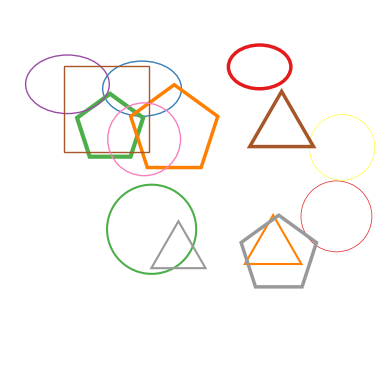[{"shape": "circle", "thickness": 0.5, "radius": 0.46, "center": [0.874, 0.438]}, {"shape": "oval", "thickness": 2.5, "radius": 0.41, "center": [0.674, 0.826]}, {"shape": "oval", "thickness": 1, "radius": 0.51, "center": [0.369, 0.77]}, {"shape": "pentagon", "thickness": 3, "radius": 0.45, "center": [0.286, 0.666]}, {"shape": "circle", "thickness": 1.5, "radius": 0.58, "center": [0.394, 0.404]}, {"shape": "oval", "thickness": 1, "radius": 0.54, "center": [0.175, 0.781]}, {"shape": "pentagon", "thickness": 2.5, "radius": 0.59, "center": [0.453, 0.661]}, {"shape": "triangle", "thickness": 1.5, "radius": 0.42, "center": [0.709, 0.357]}, {"shape": "circle", "thickness": 0.5, "radius": 0.43, "center": [0.888, 0.617]}, {"shape": "square", "thickness": 1, "radius": 0.56, "center": [0.277, 0.717]}, {"shape": "triangle", "thickness": 2.5, "radius": 0.48, "center": [0.731, 0.667]}, {"shape": "circle", "thickness": 1, "radius": 0.47, "center": [0.374, 0.638]}, {"shape": "pentagon", "thickness": 2.5, "radius": 0.51, "center": [0.724, 0.338]}, {"shape": "triangle", "thickness": 1.5, "radius": 0.41, "center": [0.463, 0.344]}]